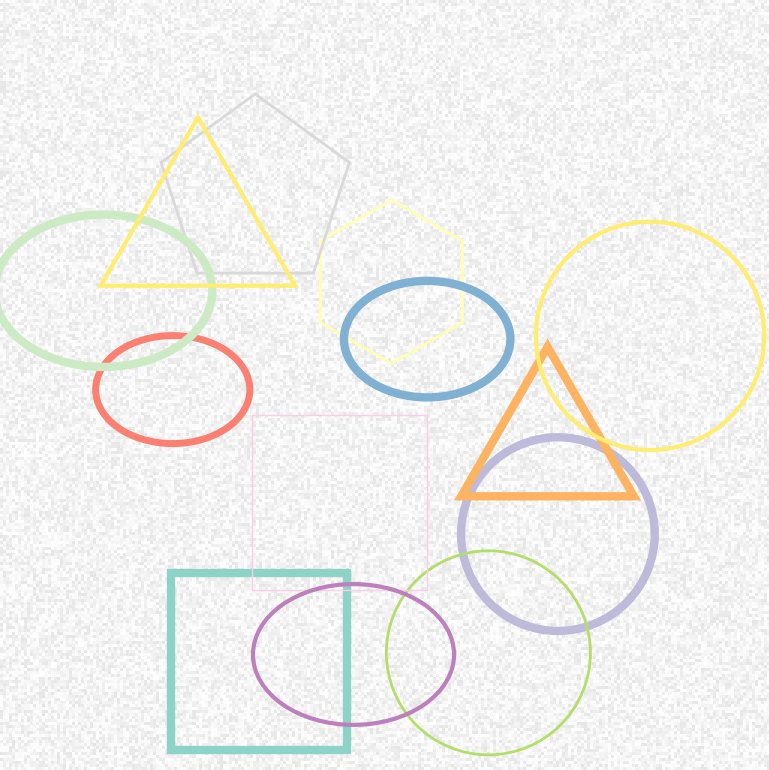[{"shape": "square", "thickness": 3, "radius": 0.57, "center": [0.336, 0.141]}, {"shape": "hexagon", "thickness": 1, "radius": 0.53, "center": [0.508, 0.634]}, {"shape": "circle", "thickness": 3, "radius": 0.63, "center": [0.725, 0.306]}, {"shape": "oval", "thickness": 2.5, "radius": 0.5, "center": [0.224, 0.494]}, {"shape": "oval", "thickness": 3, "radius": 0.54, "center": [0.555, 0.56]}, {"shape": "triangle", "thickness": 3, "radius": 0.65, "center": [0.711, 0.42]}, {"shape": "circle", "thickness": 1, "radius": 0.66, "center": [0.634, 0.152]}, {"shape": "square", "thickness": 0.5, "radius": 0.57, "center": [0.441, 0.348]}, {"shape": "pentagon", "thickness": 1, "radius": 0.64, "center": [0.331, 0.749]}, {"shape": "oval", "thickness": 1.5, "radius": 0.65, "center": [0.459, 0.15]}, {"shape": "oval", "thickness": 3, "radius": 0.71, "center": [0.134, 0.622]}, {"shape": "circle", "thickness": 1.5, "radius": 0.74, "center": [0.844, 0.564]}, {"shape": "triangle", "thickness": 1.5, "radius": 0.73, "center": [0.257, 0.702]}]